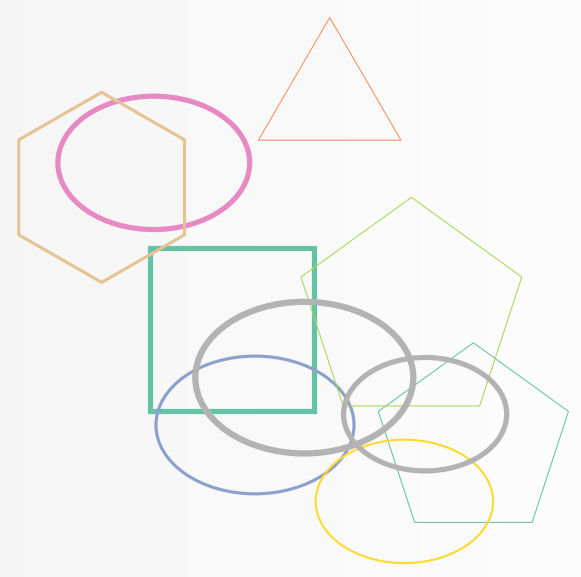[{"shape": "square", "thickness": 2.5, "radius": 0.71, "center": [0.399, 0.429]}, {"shape": "pentagon", "thickness": 0.5, "radius": 0.86, "center": [0.814, 0.234]}, {"shape": "triangle", "thickness": 0.5, "radius": 0.71, "center": [0.567, 0.827]}, {"shape": "oval", "thickness": 1.5, "radius": 0.85, "center": [0.439, 0.263]}, {"shape": "oval", "thickness": 2.5, "radius": 0.82, "center": [0.265, 0.717]}, {"shape": "pentagon", "thickness": 0.5, "radius": 1.0, "center": [0.708, 0.458]}, {"shape": "oval", "thickness": 1, "radius": 0.76, "center": [0.696, 0.131]}, {"shape": "hexagon", "thickness": 1.5, "radius": 0.82, "center": [0.175, 0.675]}, {"shape": "oval", "thickness": 3, "radius": 0.94, "center": [0.524, 0.345]}, {"shape": "oval", "thickness": 2.5, "radius": 0.7, "center": [0.731, 0.282]}]